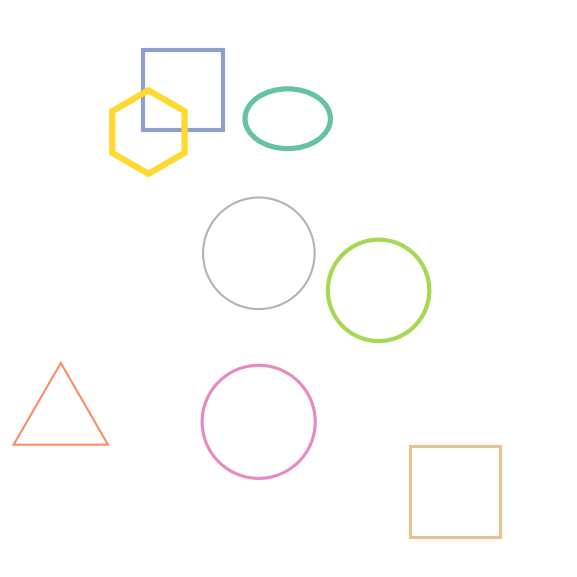[{"shape": "oval", "thickness": 2.5, "radius": 0.37, "center": [0.498, 0.794]}, {"shape": "triangle", "thickness": 1, "radius": 0.47, "center": [0.105, 0.276]}, {"shape": "square", "thickness": 2, "radius": 0.35, "center": [0.316, 0.843]}, {"shape": "circle", "thickness": 1.5, "radius": 0.49, "center": [0.448, 0.269]}, {"shape": "circle", "thickness": 2, "radius": 0.44, "center": [0.656, 0.496]}, {"shape": "hexagon", "thickness": 3, "radius": 0.36, "center": [0.257, 0.77]}, {"shape": "square", "thickness": 1.5, "radius": 0.39, "center": [0.788, 0.148]}, {"shape": "circle", "thickness": 1, "radius": 0.48, "center": [0.448, 0.561]}]